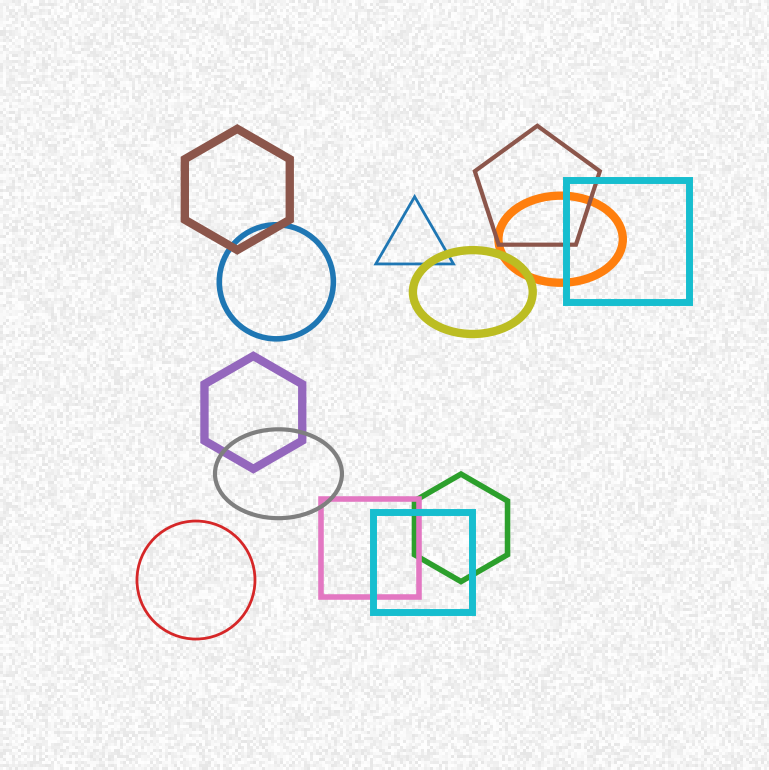[{"shape": "triangle", "thickness": 1, "radius": 0.29, "center": [0.538, 0.686]}, {"shape": "circle", "thickness": 2, "radius": 0.37, "center": [0.359, 0.634]}, {"shape": "oval", "thickness": 3, "radius": 0.4, "center": [0.728, 0.689]}, {"shape": "hexagon", "thickness": 2, "radius": 0.35, "center": [0.599, 0.315]}, {"shape": "circle", "thickness": 1, "radius": 0.38, "center": [0.255, 0.247]}, {"shape": "hexagon", "thickness": 3, "radius": 0.37, "center": [0.329, 0.464]}, {"shape": "hexagon", "thickness": 3, "radius": 0.39, "center": [0.308, 0.754]}, {"shape": "pentagon", "thickness": 1.5, "radius": 0.43, "center": [0.698, 0.751]}, {"shape": "square", "thickness": 2, "radius": 0.32, "center": [0.481, 0.288]}, {"shape": "oval", "thickness": 1.5, "radius": 0.41, "center": [0.362, 0.385]}, {"shape": "oval", "thickness": 3, "radius": 0.39, "center": [0.614, 0.621]}, {"shape": "square", "thickness": 2.5, "radius": 0.4, "center": [0.815, 0.687]}, {"shape": "square", "thickness": 2.5, "radius": 0.32, "center": [0.549, 0.27]}]